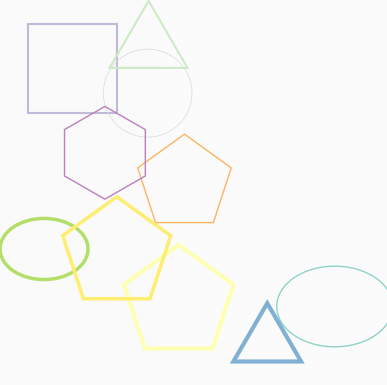[{"shape": "oval", "thickness": 1, "radius": 0.75, "center": [0.864, 0.204]}, {"shape": "pentagon", "thickness": 3, "radius": 0.74, "center": [0.461, 0.215]}, {"shape": "square", "thickness": 1.5, "radius": 0.58, "center": [0.187, 0.821]}, {"shape": "triangle", "thickness": 3, "radius": 0.5, "center": [0.69, 0.111]}, {"shape": "pentagon", "thickness": 1, "radius": 0.63, "center": [0.476, 0.525]}, {"shape": "oval", "thickness": 2.5, "radius": 0.57, "center": [0.114, 0.353]}, {"shape": "circle", "thickness": 0.5, "radius": 0.57, "center": [0.381, 0.758]}, {"shape": "hexagon", "thickness": 1, "radius": 0.6, "center": [0.271, 0.603]}, {"shape": "triangle", "thickness": 1.5, "radius": 0.58, "center": [0.383, 0.882]}, {"shape": "pentagon", "thickness": 2.5, "radius": 0.73, "center": [0.301, 0.343]}]